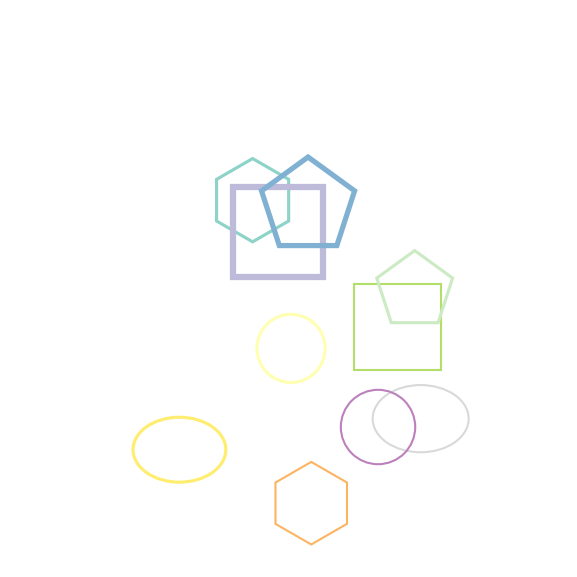[{"shape": "hexagon", "thickness": 1.5, "radius": 0.36, "center": [0.437, 0.652]}, {"shape": "circle", "thickness": 1.5, "radius": 0.3, "center": [0.504, 0.396]}, {"shape": "square", "thickness": 3, "radius": 0.39, "center": [0.482, 0.597]}, {"shape": "pentagon", "thickness": 2.5, "radius": 0.42, "center": [0.533, 0.642]}, {"shape": "hexagon", "thickness": 1, "radius": 0.36, "center": [0.539, 0.128]}, {"shape": "square", "thickness": 1, "radius": 0.37, "center": [0.689, 0.433]}, {"shape": "oval", "thickness": 1, "radius": 0.42, "center": [0.728, 0.274]}, {"shape": "circle", "thickness": 1, "radius": 0.32, "center": [0.655, 0.26]}, {"shape": "pentagon", "thickness": 1.5, "radius": 0.35, "center": [0.718, 0.496]}, {"shape": "oval", "thickness": 1.5, "radius": 0.4, "center": [0.311, 0.22]}]